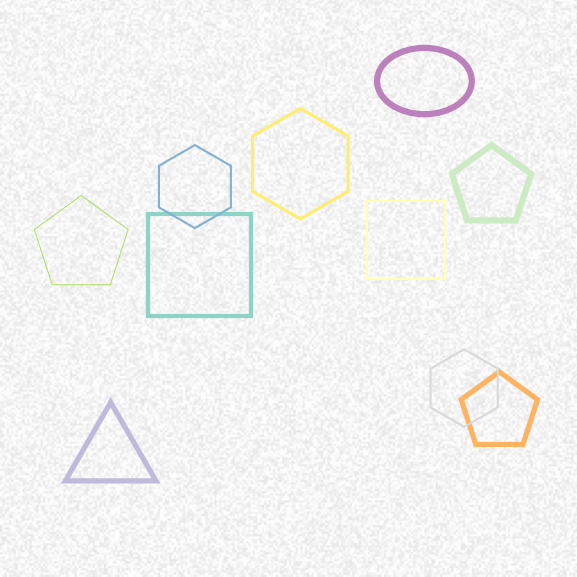[{"shape": "square", "thickness": 2, "radius": 0.44, "center": [0.345, 0.54]}, {"shape": "square", "thickness": 1, "radius": 0.34, "center": [0.703, 0.584]}, {"shape": "triangle", "thickness": 2.5, "radius": 0.45, "center": [0.192, 0.212]}, {"shape": "hexagon", "thickness": 1, "radius": 0.36, "center": [0.337, 0.676]}, {"shape": "pentagon", "thickness": 2.5, "radius": 0.35, "center": [0.865, 0.286]}, {"shape": "pentagon", "thickness": 0.5, "radius": 0.43, "center": [0.141, 0.575]}, {"shape": "hexagon", "thickness": 1, "radius": 0.34, "center": [0.804, 0.327]}, {"shape": "oval", "thickness": 3, "radius": 0.41, "center": [0.735, 0.859]}, {"shape": "pentagon", "thickness": 3, "radius": 0.36, "center": [0.851, 0.676]}, {"shape": "hexagon", "thickness": 1.5, "radius": 0.48, "center": [0.52, 0.716]}]